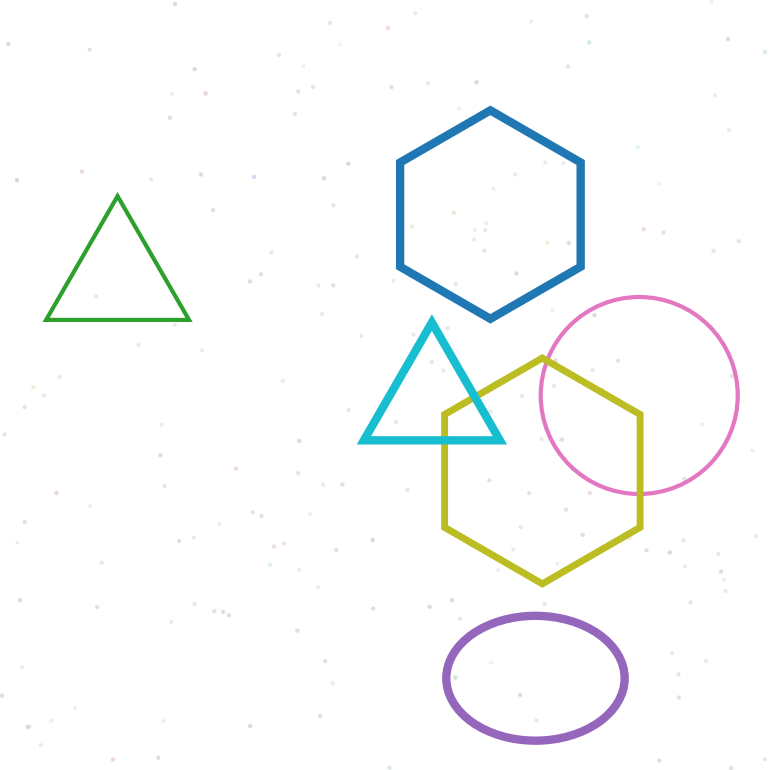[{"shape": "hexagon", "thickness": 3, "radius": 0.68, "center": [0.637, 0.721]}, {"shape": "triangle", "thickness": 1.5, "radius": 0.54, "center": [0.153, 0.638]}, {"shape": "oval", "thickness": 3, "radius": 0.58, "center": [0.695, 0.119]}, {"shape": "circle", "thickness": 1.5, "radius": 0.64, "center": [0.83, 0.486]}, {"shape": "hexagon", "thickness": 2.5, "radius": 0.73, "center": [0.704, 0.388]}, {"shape": "triangle", "thickness": 3, "radius": 0.51, "center": [0.561, 0.479]}]